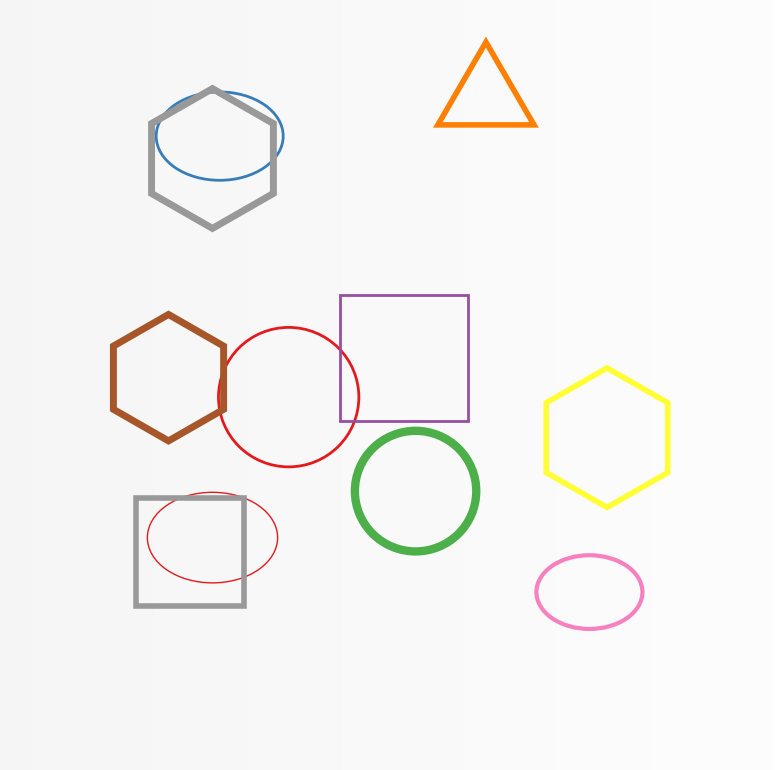[{"shape": "oval", "thickness": 0.5, "radius": 0.42, "center": [0.274, 0.302]}, {"shape": "circle", "thickness": 1, "radius": 0.45, "center": [0.372, 0.484]}, {"shape": "oval", "thickness": 1, "radius": 0.41, "center": [0.283, 0.823]}, {"shape": "circle", "thickness": 3, "radius": 0.39, "center": [0.536, 0.362]}, {"shape": "square", "thickness": 1, "radius": 0.41, "center": [0.522, 0.535]}, {"shape": "triangle", "thickness": 2, "radius": 0.36, "center": [0.627, 0.874]}, {"shape": "hexagon", "thickness": 2, "radius": 0.45, "center": [0.783, 0.432]}, {"shape": "hexagon", "thickness": 2.5, "radius": 0.41, "center": [0.217, 0.509]}, {"shape": "oval", "thickness": 1.5, "radius": 0.34, "center": [0.761, 0.231]}, {"shape": "hexagon", "thickness": 2.5, "radius": 0.45, "center": [0.274, 0.794]}, {"shape": "square", "thickness": 2, "radius": 0.35, "center": [0.245, 0.283]}]